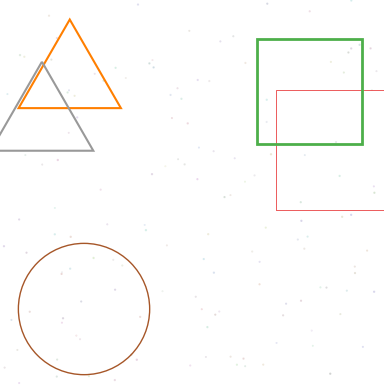[{"shape": "square", "thickness": 0.5, "radius": 0.78, "center": [0.874, 0.61]}, {"shape": "square", "thickness": 2, "radius": 0.68, "center": [0.804, 0.762]}, {"shape": "triangle", "thickness": 1.5, "radius": 0.77, "center": [0.181, 0.796]}, {"shape": "circle", "thickness": 1, "radius": 0.85, "center": [0.218, 0.197]}, {"shape": "triangle", "thickness": 1.5, "radius": 0.77, "center": [0.109, 0.686]}]